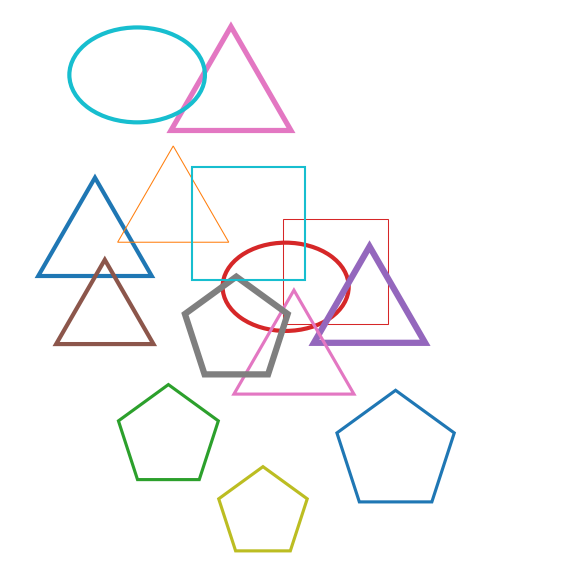[{"shape": "pentagon", "thickness": 1.5, "radius": 0.53, "center": [0.685, 0.216]}, {"shape": "triangle", "thickness": 2, "radius": 0.57, "center": [0.164, 0.578]}, {"shape": "triangle", "thickness": 0.5, "radius": 0.56, "center": [0.3, 0.635]}, {"shape": "pentagon", "thickness": 1.5, "radius": 0.45, "center": [0.292, 0.242]}, {"shape": "square", "thickness": 0.5, "radius": 0.45, "center": [0.581, 0.529]}, {"shape": "oval", "thickness": 2, "radius": 0.55, "center": [0.495, 0.503]}, {"shape": "triangle", "thickness": 3, "radius": 0.56, "center": [0.64, 0.461]}, {"shape": "triangle", "thickness": 2, "radius": 0.49, "center": [0.181, 0.452]}, {"shape": "triangle", "thickness": 2.5, "radius": 0.6, "center": [0.4, 0.833]}, {"shape": "triangle", "thickness": 1.5, "radius": 0.6, "center": [0.509, 0.377]}, {"shape": "pentagon", "thickness": 3, "radius": 0.47, "center": [0.409, 0.427]}, {"shape": "pentagon", "thickness": 1.5, "radius": 0.4, "center": [0.455, 0.11]}, {"shape": "square", "thickness": 1, "radius": 0.49, "center": [0.43, 0.613]}, {"shape": "oval", "thickness": 2, "radius": 0.59, "center": [0.237, 0.869]}]